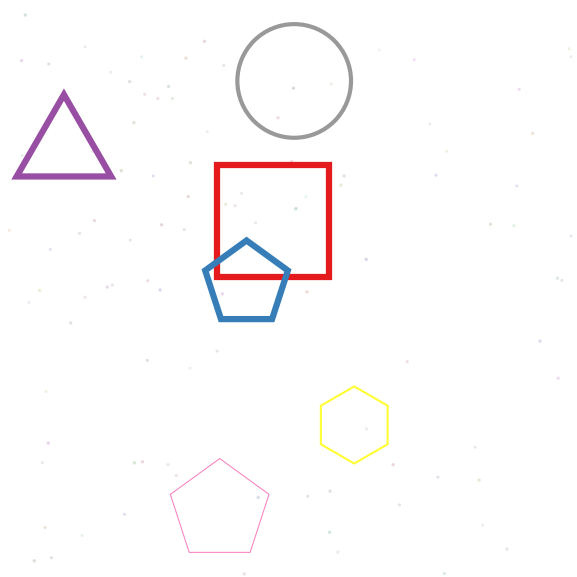[{"shape": "square", "thickness": 3, "radius": 0.48, "center": [0.473, 0.616]}, {"shape": "pentagon", "thickness": 3, "radius": 0.38, "center": [0.427, 0.507]}, {"shape": "triangle", "thickness": 3, "radius": 0.47, "center": [0.111, 0.741]}, {"shape": "hexagon", "thickness": 1, "radius": 0.33, "center": [0.613, 0.263]}, {"shape": "pentagon", "thickness": 0.5, "radius": 0.45, "center": [0.38, 0.115]}, {"shape": "circle", "thickness": 2, "radius": 0.49, "center": [0.509, 0.859]}]